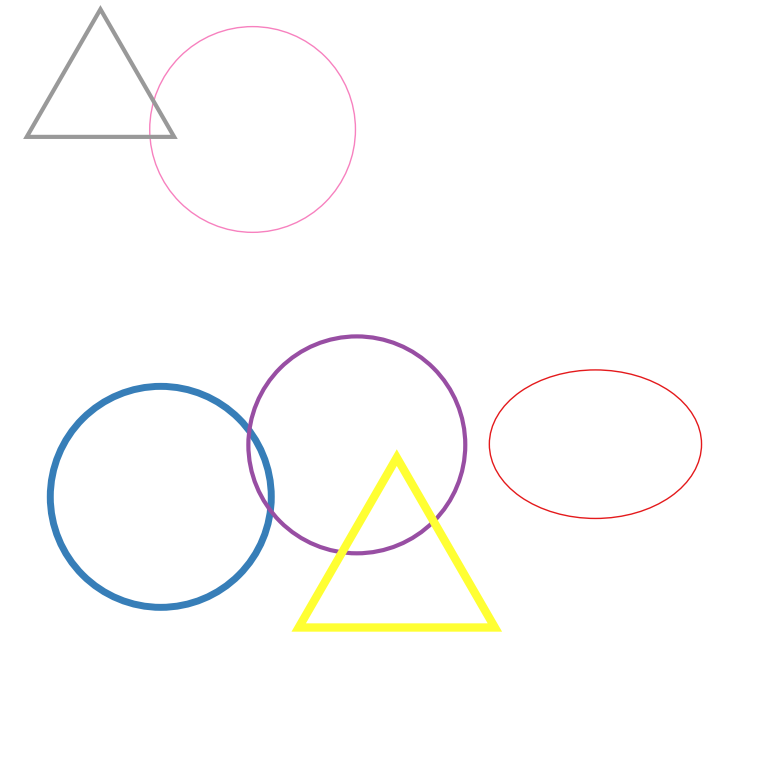[{"shape": "oval", "thickness": 0.5, "radius": 0.69, "center": [0.773, 0.423]}, {"shape": "circle", "thickness": 2.5, "radius": 0.72, "center": [0.209, 0.355]}, {"shape": "circle", "thickness": 1.5, "radius": 0.7, "center": [0.463, 0.422]}, {"shape": "triangle", "thickness": 3, "radius": 0.74, "center": [0.515, 0.259]}, {"shape": "circle", "thickness": 0.5, "radius": 0.67, "center": [0.328, 0.832]}, {"shape": "triangle", "thickness": 1.5, "radius": 0.55, "center": [0.13, 0.877]}]